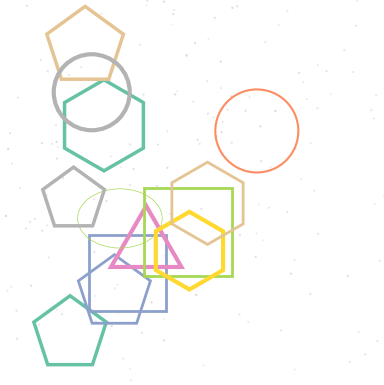[{"shape": "hexagon", "thickness": 2.5, "radius": 0.59, "center": [0.27, 0.675]}, {"shape": "pentagon", "thickness": 2.5, "radius": 0.49, "center": [0.182, 0.133]}, {"shape": "circle", "thickness": 1.5, "radius": 0.54, "center": [0.667, 0.66]}, {"shape": "square", "thickness": 2, "radius": 0.5, "center": [0.331, 0.291]}, {"shape": "pentagon", "thickness": 2, "radius": 0.49, "center": [0.297, 0.24]}, {"shape": "triangle", "thickness": 3, "radius": 0.53, "center": [0.38, 0.359]}, {"shape": "square", "thickness": 2, "radius": 0.57, "center": [0.488, 0.398]}, {"shape": "oval", "thickness": 0.5, "radius": 0.55, "center": [0.312, 0.433]}, {"shape": "hexagon", "thickness": 3, "radius": 0.5, "center": [0.492, 0.349]}, {"shape": "hexagon", "thickness": 2, "radius": 0.53, "center": [0.539, 0.472]}, {"shape": "pentagon", "thickness": 2.5, "radius": 0.52, "center": [0.221, 0.879]}, {"shape": "circle", "thickness": 3, "radius": 0.49, "center": [0.238, 0.76]}, {"shape": "pentagon", "thickness": 2.5, "radius": 0.42, "center": [0.191, 0.482]}]